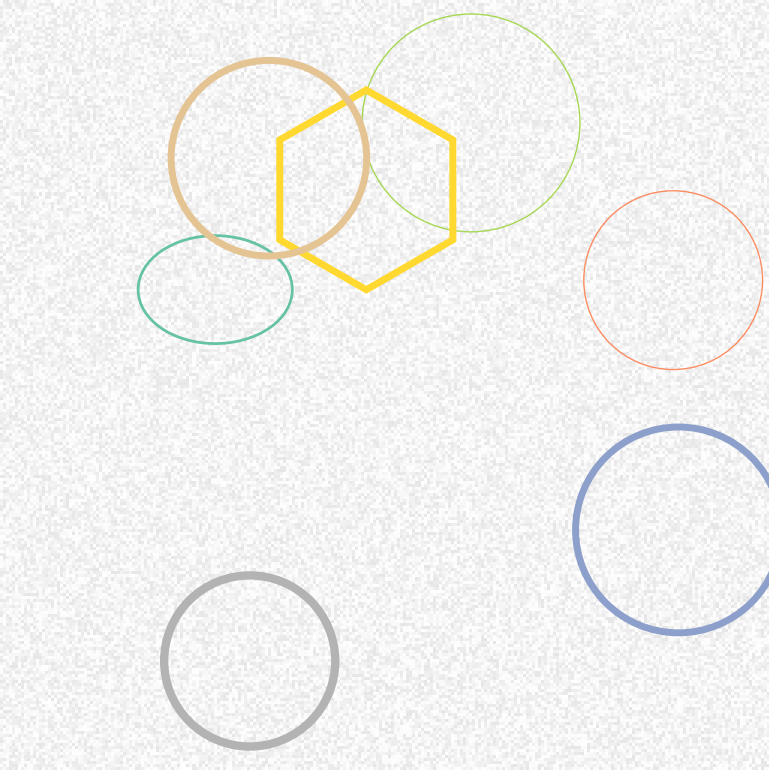[{"shape": "oval", "thickness": 1, "radius": 0.5, "center": [0.28, 0.624]}, {"shape": "circle", "thickness": 0.5, "radius": 0.58, "center": [0.874, 0.636]}, {"shape": "circle", "thickness": 2.5, "radius": 0.67, "center": [0.881, 0.312]}, {"shape": "circle", "thickness": 0.5, "radius": 0.71, "center": [0.612, 0.84]}, {"shape": "hexagon", "thickness": 2.5, "radius": 0.65, "center": [0.476, 0.753]}, {"shape": "circle", "thickness": 2.5, "radius": 0.64, "center": [0.349, 0.795]}, {"shape": "circle", "thickness": 3, "radius": 0.56, "center": [0.324, 0.142]}]